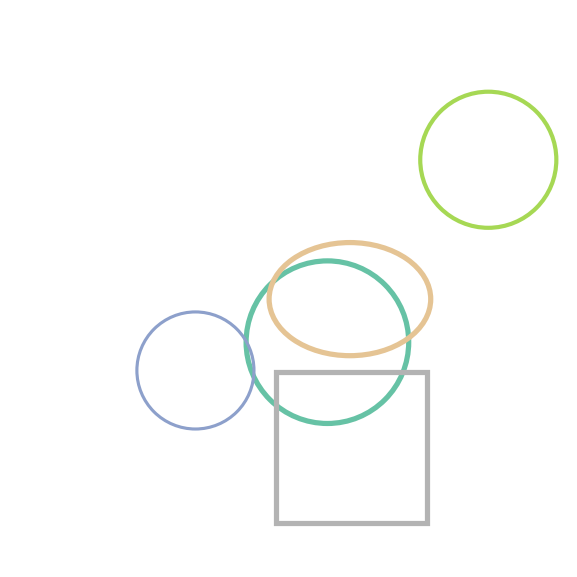[{"shape": "circle", "thickness": 2.5, "radius": 0.7, "center": [0.567, 0.407]}, {"shape": "circle", "thickness": 1.5, "radius": 0.51, "center": [0.338, 0.358]}, {"shape": "circle", "thickness": 2, "radius": 0.59, "center": [0.846, 0.722]}, {"shape": "oval", "thickness": 2.5, "radius": 0.7, "center": [0.606, 0.481]}, {"shape": "square", "thickness": 2.5, "radius": 0.65, "center": [0.609, 0.225]}]